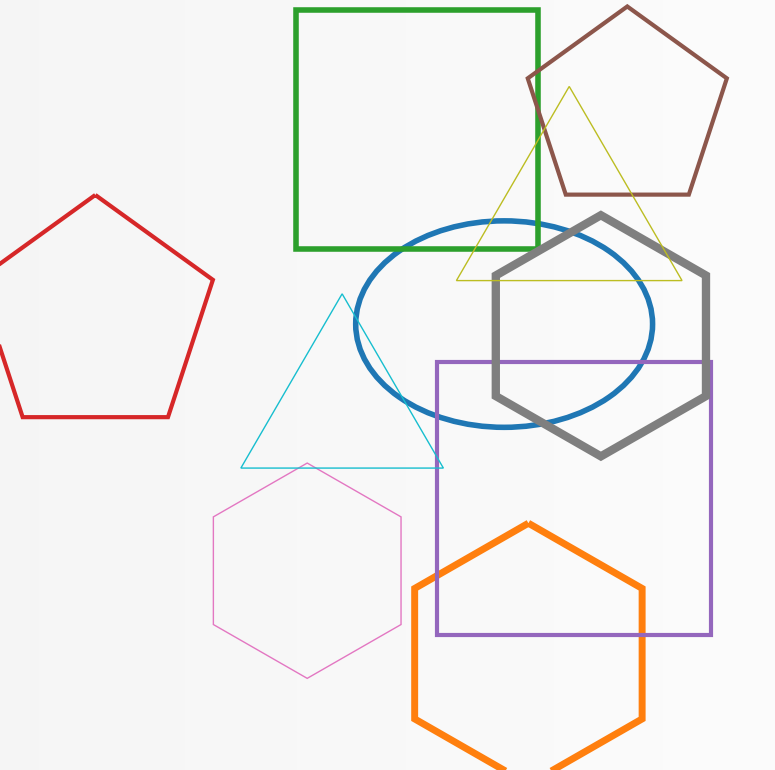[{"shape": "oval", "thickness": 2, "radius": 0.96, "center": [0.65, 0.579]}, {"shape": "hexagon", "thickness": 2.5, "radius": 0.85, "center": [0.682, 0.151]}, {"shape": "square", "thickness": 2, "radius": 0.78, "center": [0.538, 0.832]}, {"shape": "pentagon", "thickness": 1.5, "radius": 0.8, "center": [0.123, 0.587]}, {"shape": "square", "thickness": 1.5, "radius": 0.89, "center": [0.74, 0.352]}, {"shape": "pentagon", "thickness": 1.5, "radius": 0.68, "center": [0.809, 0.857]}, {"shape": "hexagon", "thickness": 0.5, "radius": 0.7, "center": [0.396, 0.259]}, {"shape": "hexagon", "thickness": 3, "radius": 0.78, "center": [0.775, 0.564]}, {"shape": "triangle", "thickness": 0.5, "radius": 0.84, "center": [0.734, 0.72]}, {"shape": "triangle", "thickness": 0.5, "radius": 0.75, "center": [0.441, 0.468]}]